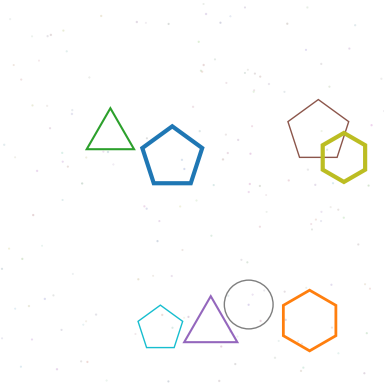[{"shape": "pentagon", "thickness": 3, "radius": 0.41, "center": [0.447, 0.59]}, {"shape": "hexagon", "thickness": 2, "radius": 0.39, "center": [0.804, 0.167]}, {"shape": "triangle", "thickness": 1.5, "radius": 0.36, "center": [0.287, 0.648]}, {"shape": "triangle", "thickness": 1.5, "radius": 0.4, "center": [0.547, 0.151]}, {"shape": "pentagon", "thickness": 1, "radius": 0.41, "center": [0.827, 0.658]}, {"shape": "circle", "thickness": 1, "radius": 0.32, "center": [0.646, 0.209]}, {"shape": "hexagon", "thickness": 3, "radius": 0.32, "center": [0.893, 0.591]}, {"shape": "pentagon", "thickness": 1, "radius": 0.3, "center": [0.417, 0.146]}]